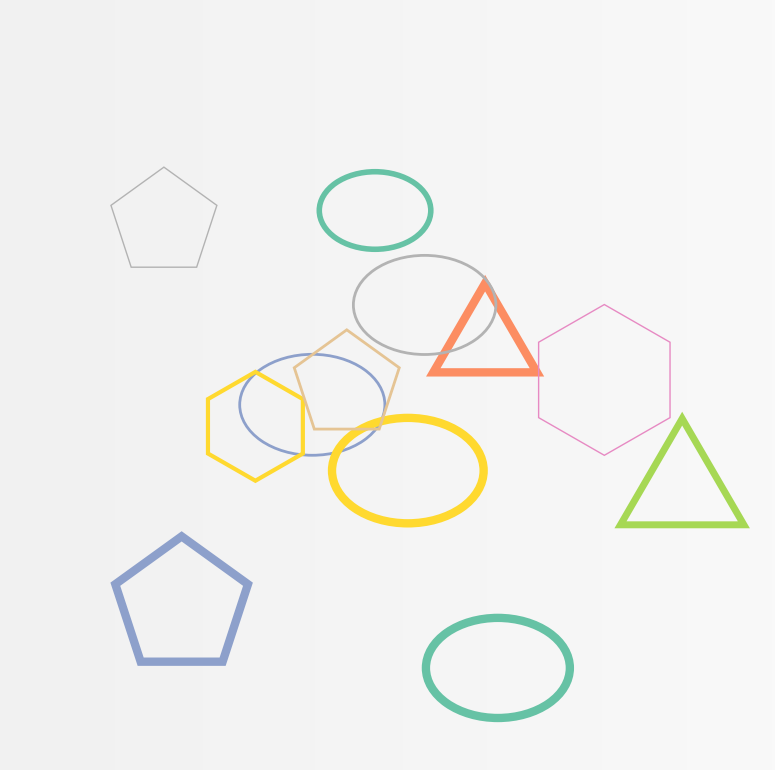[{"shape": "oval", "thickness": 3, "radius": 0.46, "center": [0.642, 0.133]}, {"shape": "oval", "thickness": 2, "radius": 0.36, "center": [0.484, 0.727]}, {"shape": "triangle", "thickness": 3, "radius": 0.39, "center": [0.626, 0.555]}, {"shape": "pentagon", "thickness": 3, "radius": 0.45, "center": [0.234, 0.213]}, {"shape": "oval", "thickness": 1, "radius": 0.47, "center": [0.403, 0.474]}, {"shape": "hexagon", "thickness": 0.5, "radius": 0.49, "center": [0.78, 0.507]}, {"shape": "triangle", "thickness": 2.5, "radius": 0.46, "center": [0.88, 0.364]}, {"shape": "oval", "thickness": 3, "radius": 0.49, "center": [0.526, 0.389]}, {"shape": "hexagon", "thickness": 1.5, "radius": 0.35, "center": [0.33, 0.446]}, {"shape": "pentagon", "thickness": 1, "radius": 0.36, "center": [0.447, 0.5]}, {"shape": "pentagon", "thickness": 0.5, "radius": 0.36, "center": [0.212, 0.711]}, {"shape": "oval", "thickness": 1, "radius": 0.46, "center": [0.548, 0.604]}]